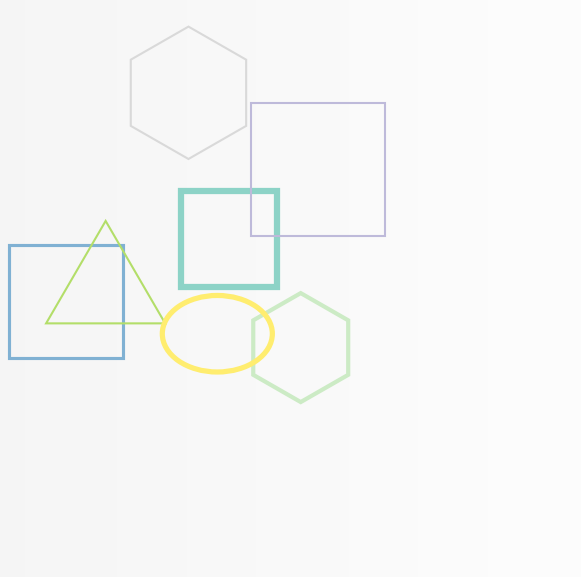[{"shape": "square", "thickness": 3, "radius": 0.41, "center": [0.394, 0.586]}, {"shape": "square", "thickness": 1, "radius": 0.58, "center": [0.548, 0.706]}, {"shape": "square", "thickness": 1.5, "radius": 0.49, "center": [0.114, 0.477]}, {"shape": "triangle", "thickness": 1, "radius": 0.59, "center": [0.182, 0.498]}, {"shape": "hexagon", "thickness": 1, "radius": 0.57, "center": [0.324, 0.838]}, {"shape": "hexagon", "thickness": 2, "radius": 0.47, "center": [0.517, 0.397]}, {"shape": "oval", "thickness": 2.5, "radius": 0.47, "center": [0.374, 0.421]}]